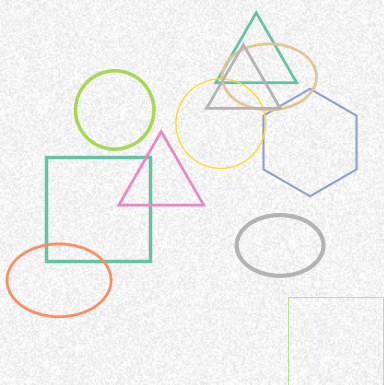[{"shape": "triangle", "thickness": 2, "radius": 0.61, "center": [0.666, 0.846]}, {"shape": "square", "thickness": 2.5, "radius": 0.67, "center": [0.255, 0.458]}, {"shape": "oval", "thickness": 2, "radius": 0.68, "center": [0.153, 0.272]}, {"shape": "hexagon", "thickness": 1.5, "radius": 0.7, "center": [0.805, 0.63]}, {"shape": "triangle", "thickness": 2, "radius": 0.64, "center": [0.419, 0.531]}, {"shape": "square", "thickness": 0.5, "radius": 0.62, "center": [0.871, 0.105]}, {"shape": "circle", "thickness": 2.5, "radius": 0.51, "center": [0.298, 0.714]}, {"shape": "circle", "thickness": 1, "radius": 0.58, "center": [0.573, 0.679]}, {"shape": "oval", "thickness": 2, "radius": 0.61, "center": [0.699, 0.8]}, {"shape": "triangle", "thickness": 2, "radius": 0.55, "center": [0.632, 0.774]}, {"shape": "oval", "thickness": 3, "radius": 0.56, "center": [0.727, 0.362]}]